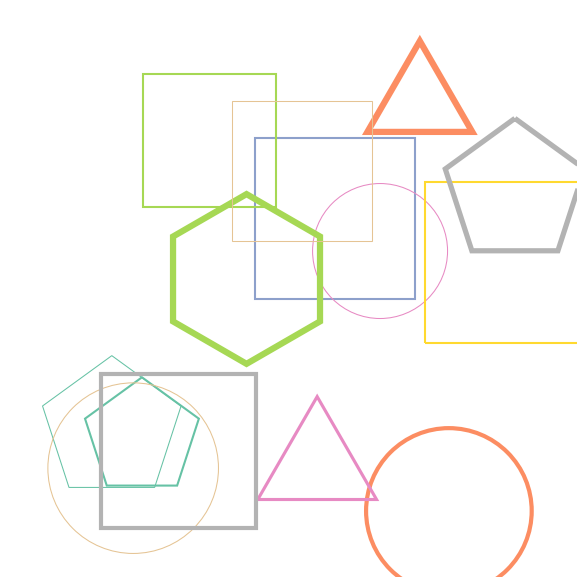[{"shape": "pentagon", "thickness": 0.5, "radius": 0.63, "center": [0.194, 0.257]}, {"shape": "pentagon", "thickness": 1, "radius": 0.52, "center": [0.246, 0.242]}, {"shape": "triangle", "thickness": 3, "radius": 0.52, "center": [0.727, 0.823]}, {"shape": "circle", "thickness": 2, "radius": 0.72, "center": [0.777, 0.114]}, {"shape": "square", "thickness": 1, "radius": 0.69, "center": [0.58, 0.621]}, {"shape": "circle", "thickness": 0.5, "radius": 0.58, "center": [0.658, 0.564]}, {"shape": "triangle", "thickness": 1.5, "radius": 0.59, "center": [0.549, 0.194]}, {"shape": "hexagon", "thickness": 3, "radius": 0.73, "center": [0.427, 0.516]}, {"shape": "square", "thickness": 1, "radius": 0.58, "center": [0.363, 0.755]}, {"shape": "square", "thickness": 1, "radius": 0.69, "center": [0.874, 0.544]}, {"shape": "circle", "thickness": 0.5, "radius": 0.74, "center": [0.231, 0.188]}, {"shape": "square", "thickness": 0.5, "radius": 0.61, "center": [0.523, 0.703]}, {"shape": "pentagon", "thickness": 2.5, "radius": 0.63, "center": [0.892, 0.667]}, {"shape": "square", "thickness": 2, "radius": 0.67, "center": [0.31, 0.218]}]